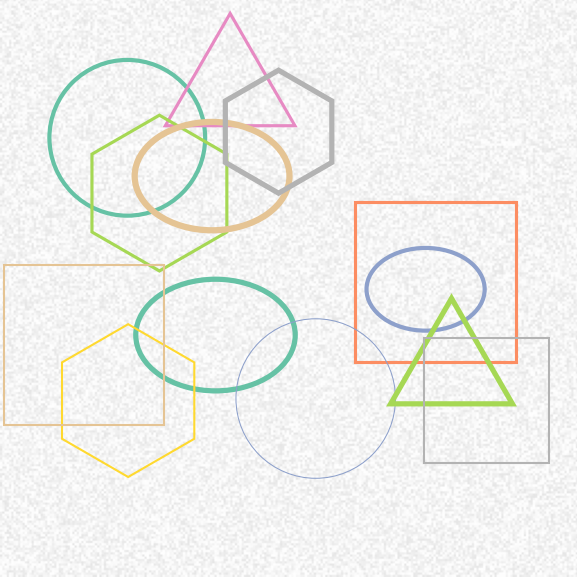[{"shape": "oval", "thickness": 2.5, "radius": 0.69, "center": [0.373, 0.419]}, {"shape": "circle", "thickness": 2, "radius": 0.67, "center": [0.22, 0.761]}, {"shape": "square", "thickness": 1.5, "radius": 0.7, "center": [0.754, 0.511]}, {"shape": "oval", "thickness": 2, "radius": 0.51, "center": [0.737, 0.498]}, {"shape": "circle", "thickness": 0.5, "radius": 0.69, "center": [0.547, 0.309]}, {"shape": "triangle", "thickness": 1.5, "radius": 0.65, "center": [0.399, 0.846]}, {"shape": "triangle", "thickness": 2.5, "radius": 0.61, "center": [0.782, 0.361]}, {"shape": "hexagon", "thickness": 1.5, "radius": 0.67, "center": [0.276, 0.665]}, {"shape": "hexagon", "thickness": 1, "radius": 0.66, "center": [0.222, 0.305]}, {"shape": "square", "thickness": 1, "radius": 0.69, "center": [0.145, 0.402]}, {"shape": "oval", "thickness": 3, "radius": 0.67, "center": [0.367, 0.694]}, {"shape": "hexagon", "thickness": 2.5, "radius": 0.53, "center": [0.482, 0.771]}, {"shape": "square", "thickness": 1, "radius": 0.54, "center": [0.842, 0.306]}]